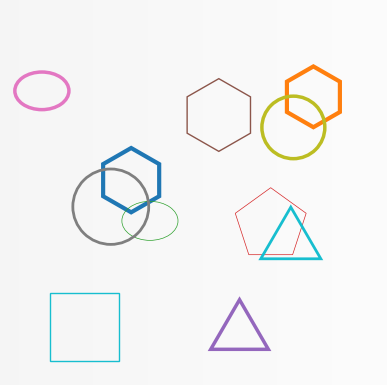[{"shape": "hexagon", "thickness": 3, "radius": 0.42, "center": [0.338, 0.532]}, {"shape": "hexagon", "thickness": 3, "radius": 0.39, "center": [0.809, 0.749]}, {"shape": "oval", "thickness": 0.5, "radius": 0.36, "center": [0.387, 0.426]}, {"shape": "pentagon", "thickness": 0.5, "radius": 0.48, "center": [0.699, 0.416]}, {"shape": "triangle", "thickness": 2.5, "radius": 0.43, "center": [0.618, 0.136]}, {"shape": "hexagon", "thickness": 1, "radius": 0.47, "center": [0.565, 0.701]}, {"shape": "oval", "thickness": 2.5, "radius": 0.35, "center": [0.108, 0.764]}, {"shape": "circle", "thickness": 2, "radius": 0.49, "center": [0.286, 0.463]}, {"shape": "circle", "thickness": 2.5, "radius": 0.41, "center": [0.757, 0.669]}, {"shape": "triangle", "thickness": 2, "radius": 0.45, "center": [0.75, 0.373]}, {"shape": "square", "thickness": 1, "radius": 0.44, "center": [0.219, 0.151]}]